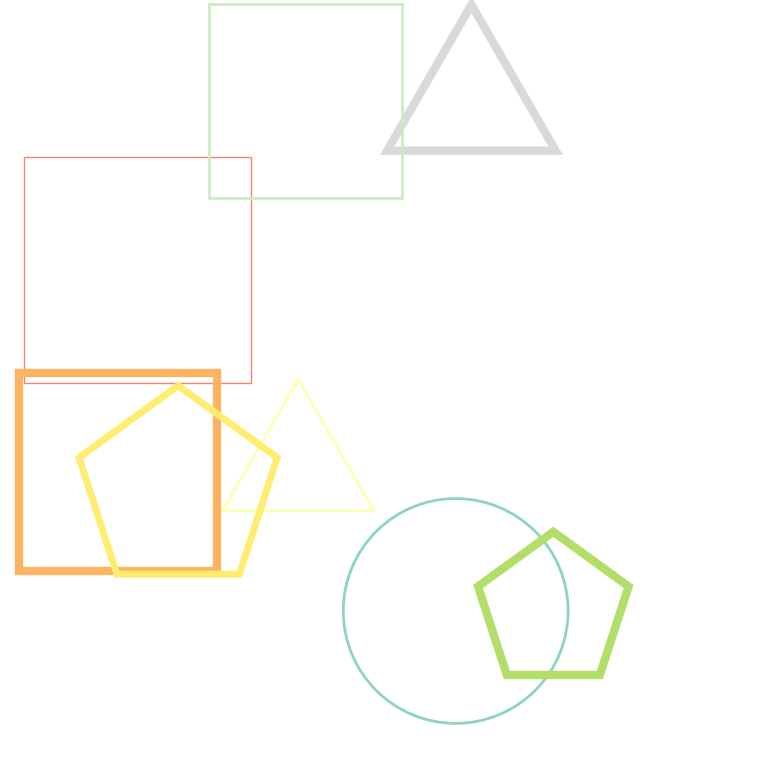[{"shape": "circle", "thickness": 1, "radius": 0.73, "center": [0.592, 0.207]}, {"shape": "triangle", "thickness": 1, "radius": 0.57, "center": [0.387, 0.393]}, {"shape": "square", "thickness": 0.5, "radius": 0.74, "center": [0.179, 0.649]}, {"shape": "square", "thickness": 3, "radius": 0.64, "center": [0.153, 0.387]}, {"shape": "pentagon", "thickness": 3, "radius": 0.51, "center": [0.719, 0.207]}, {"shape": "triangle", "thickness": 3, "radius": 0.63, "center": [0.612, 0.868]}, {"shape": "square", "thickness": 1, "radius": 0.63, "center": [0.396, 0.869]}, {"shape": "pentagon", "thickness": 2.5, "radius": 0.68, "center": [0.231, 0.364]}]